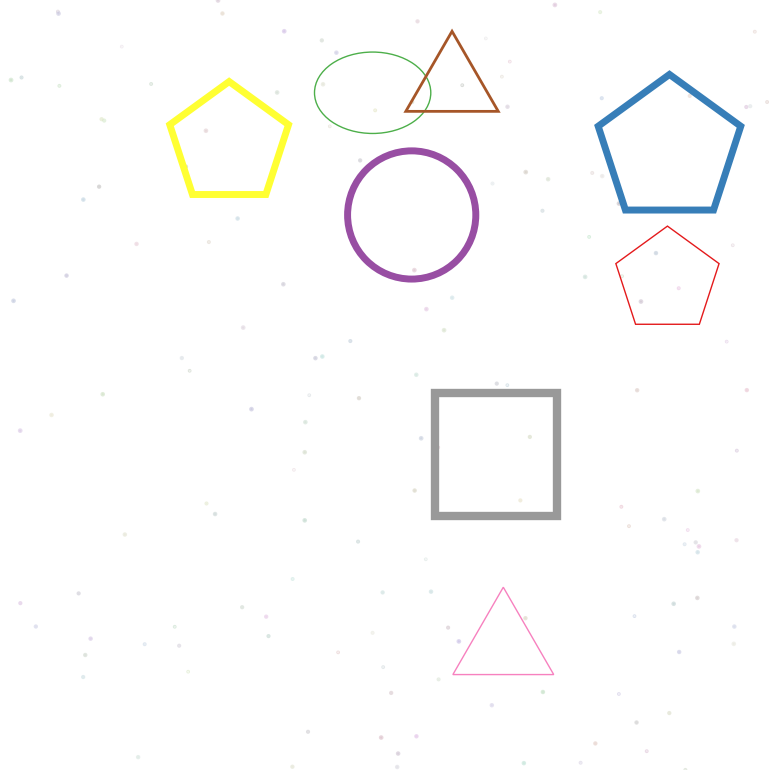[{"shape": "pentagon", "thickness": 0.5, "radius": 0.35, "center": [0.867, 0.636]}, {"shape": "pentagon", "thickness": 2.5, "radius": 0.49, "center": [0.869, 0.806]}, {"shape": "oval", "thickness": 0.5, "radius": 0.38, "center": [0.484, 0.88]}, {"shape": "circle", "thickness": 2.5, "radius": 0.42, "center": [0.535, 0.721]}, {"shape": "pentagon", "thickness": 2.5, "radius": 0.41, "center": [0.298, 0.813]}, {"shape": "triangle", "thickness": 1, "radius": 0.35, "center": [0.587, 0.89]}, {"shape": "triangle", "thickness": 0.5, "radius": 0.38, "center": [0.654, 0.162]}, {"shape": "square", "thickness": 3, "radius": 0.4, "center": [0.644, 0.41]}]